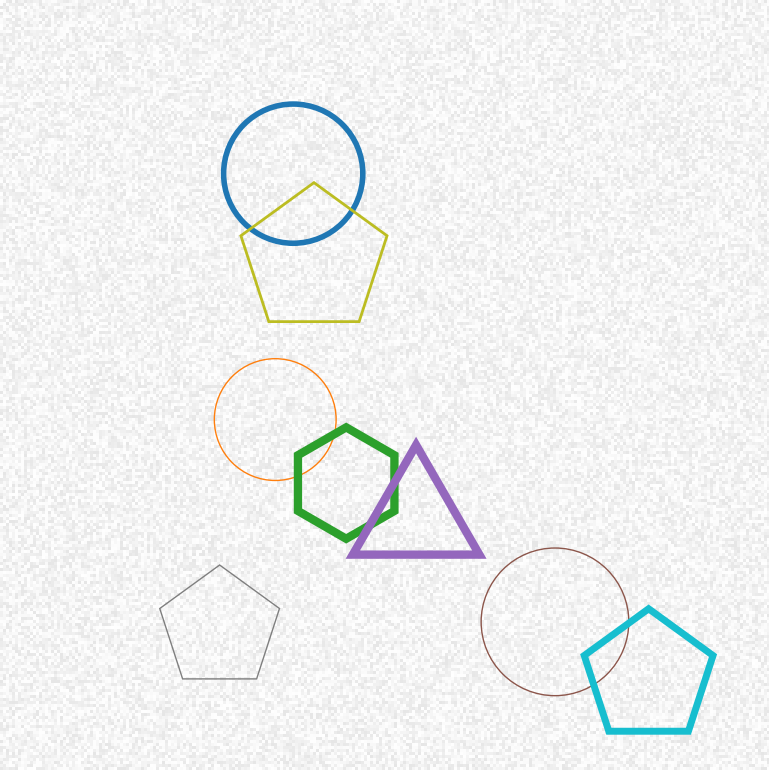[{"shape": "circle", "thickness": 2, "radius": 0.45, "center": [0.381, 0.774]}, {"shape": "circle", "thickness": 0.5, "radius": 0.4, "center": [0.357, 0.455]}, {"shape": "hexagon", "thickness": 3, "radius": 0.36, "center": [0.45, 0.373]}, {"shape": "triangle", "thickness": 3, "radius": 0.47, "center": [0.54, 0.327]}, {"shape": "circle", "thickness": 0.5, "radius": 0.48, "center": [0.721, 0.192]}, {"shape": "pentagon", "thickness": 0.5, "radius": 0.41, "center": [0.285, 0.184]}, {"shape": "pentagon", "thickness": 1, "radius": 0.5, "center": [0.408, 0.663]}, {"shape": "pentagon", "thickness": 2.5, "radius": 0.44, "center": [0.842, 0.121]}]